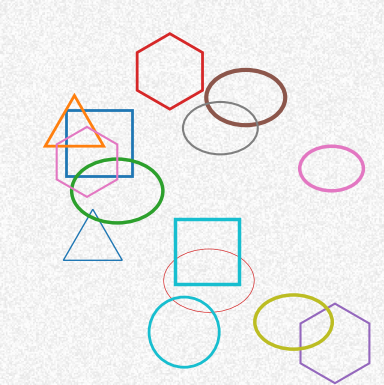[{"shape": "square", "thickness": 2, "radius": 0.42, "center": [0.257, 0.629]}, {"shape": "triangle", "thickness": 1, "radius": 0.44, "center": [0.241, 0.368]}, {"shape": "triangle", "thickness": 2, "radius": 0.44, "center": [0.193, 0.664]}, {"shape": "oval", "thickness": 2.5, "radius": 0.59, "center": [0.305, 0.504]}, {"shape": "hexagon", "thickness": 2, "radius": 0.49, "center": [0.441, 0.814]}, {"shape": "oval", "thickness": 0.5, "radius": 0.59, "center": [0.543, 0.271]}, {"shape": "hexagon", "thickness": 1.5, "radius": 0.52, "center": [0.87, 0.108]}, {"shape": "oval", "thickness": 3, "radius": 0.51, "center": [0.638, 0.747]}, {"shape": "oval", "thickness": 2.5, "radius": 0.41, "center": [0.861, 0.562]}, {"shape": "hexagon", "thickness": 1.5, "radius": 0.45, "center": [0.226, 0.58]}, {"shape": "oval", "thickness": 1.5, "radius": 0.49, "center": [0.572, 0.667]}, {"shape": "oval", "thickness": 2.5, "radius": 0.5, "center": [0.762, 0.163]}, {"shape": "circle", "thickness": 2, "radius": 0.46, "center": [0.478, 0.137]}, {"shape": "square", "thickness": 2.5, "radius": 0.42, "center": [0.538, 0.346]}]